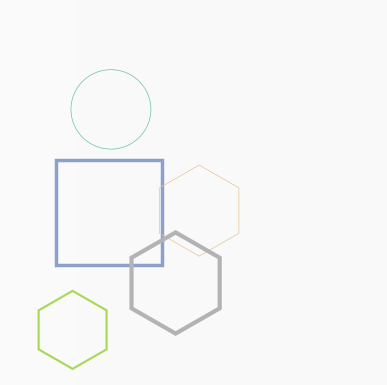[{"shape": "circle", "thickness": 0.5, "radius": 0.52, "center": [0.286, 0.716]}, {"shape": "square", "thickness": 2.5, "radius": 0.68, "center": [0.282, 0.448]}, {"shape": "hexagon", "thickness": 1.5, "radius": 0.51, "center": [0.187, 0.143]}, {"shape": "hexagon", "thickness": 0.5, "radius": 0.59, "center": [0.514, 0.453]}, {"shape": "hexagon", "thickness": 3, "radius": 0.66, "center": [0.453, 0.265]}]